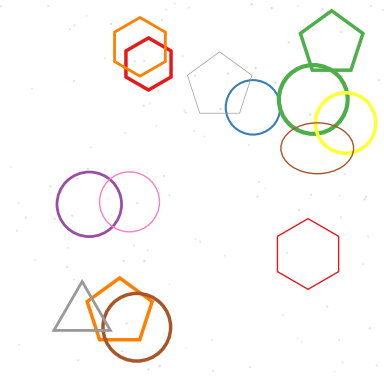[{"shape": "hexagon", "thickness": 1, "radius": 0.46, "center": [0.8, 0.34]}, {"shape": "hexagon", "thickness": 2.5, "radius": 0.34, "center": [0.386, 0.834]}, {"shape": "circle", "thickness": 1.5, "radius": 0.35, "center": [0.657, 0.721]}, {"shape": "circle", "thickness": 3, "radius": 0.45, "center": [0.814, 0.742]}, {"shape": "pentagon", "thickness": 2.5, "radius": 0.43, "center": [0.861, 0.887]}, {"shape": "circle", "thickness": 2, "radius": 0.42, "center": [0.232, 0.469]}, {"shape": "hexagon", "thickness": 2, "radius": 0.38, "center": [0.364, 0.878]}, {"shape": "pentagon", "thickness": 2.5, "radius": 0.44, "center": [0.311, 0.189]}, {"shape": "circle", "thickness": 2.5, "radius": 0.39, "center": [0.898, 0.681]}, {"shape": "oval", "thickness": 1, "radius": 0.47, "center": [0.824, 0.615]}, {"shape": "circle", "thickness": 2.5, "radius": 0.44, "center": [0.355, 0.15]}, {"shape": "circle", "thickness": 1, "radius": 0.39, "center": [0.336, 0.476]}, {"shape": "pentagon", "thickness": 0.5, "radius": 0.44, "center": [0.571, 0.777]}, {"shape": "triangle", "thickness": 2, "radius": 0.42, "center": [0.213, 0.184]}]